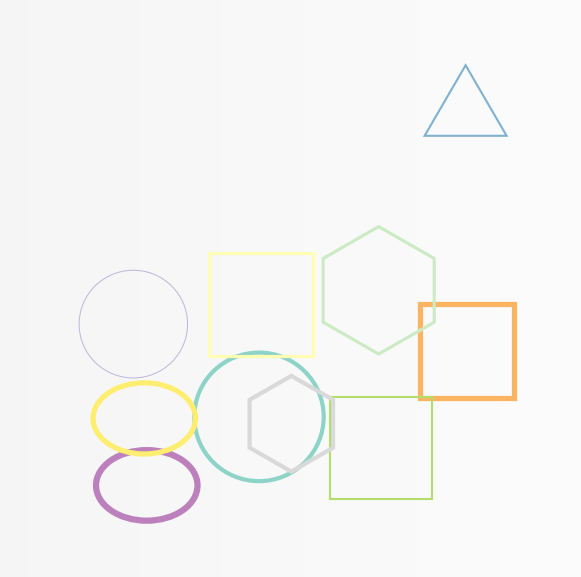[{"shape": "circle", "thickness": 2, "radius": 0.56, "center": [0.446, 0.277]}, {"shape": "square", "thickness": 1.5, "radius": 0.45, "center": [0.448, 0.472]}, {"shape": "circle", "thickness": 0.5, "radius": 0.47, "center": [0.229, 0.438]}, {"shape": "triangle", "thickness": 1, "radius": 0.41, "center": [0.801, 0.805]}, {"shape": "square", "thickness": 2.5, "radius": 0.41, "center": [0.804, 0.391]}, {"shape": "square", "thickness": 1, "radius": 0.44, "center": [0.656, 0.223]}, {"shape": "hexagon", "thickness": 2, "radius": 0.41, "center": [0.501, 0.265]}, {"shape": "oval", "thickness": 3, "radius": 0.44, "center": [0.253, 0.159]}, {"shape": "hexagon", "thickness": 1.5, "radius": 0.55, "center": [0.651, 0.496]}, {"shape": "oval", "thickness": 2.5, "radius": 0.44, "center": [0.248, 0.275]}]